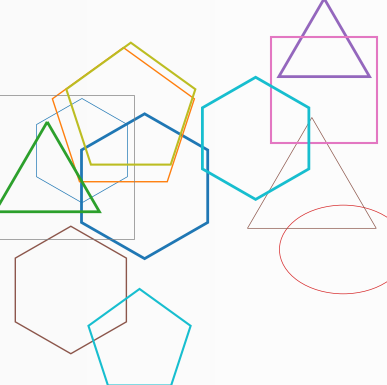[{"shape": "hexagon", "thickness": 0.5, "radius": 0.68, "center": [0.211, 0.609]}, {"shape": "hexagon", "thickness": 2, "radius": 0.94, "center": [0.373, 0.516]}, {"shape": "pentagon", "thickness": 1, "radius": 0.96, "center": [0.318, 0.684]}, {"shape": "triangle", "thickness": 2, "radius": 0.78, "center": [0.122, 0.528]}, {"shape": "oval", "thickness": 0.5, "radius": 0.82, "center": [0.886, 0.352]}, {"shape": "triangle", "thickness": 2, "radius": 0.68, "center": [0.837, 0.869]}, {"shape": "triangle", "thickness": 0.5, "radius": 0.96, "center": [0.805, 0.503]}, {"shape": "hexagon", "thickness": 1, "radius": 0.83, "center": [0.183, 0.247]}, {"shape": "square", "thickness": 1.5, "radius": 0.69, "center": [0.835, 0.766]}, {"shape": "square", "thickness": 0.5, "radius": 0.93, "center": [0.158, 0.565]}, {"shape": "pentagon", "thickness": 1.5, "radius": 0.88, "center": [0.338, 0.714]}, {"shape": "hexagon", "thickness": 2, "radius": 0.79, "center": [0.66, 0.641]}, {"shape": "pentagon", "thickness": 1.5, "radius": 0.69, "center": [0.36, 0.111]}]